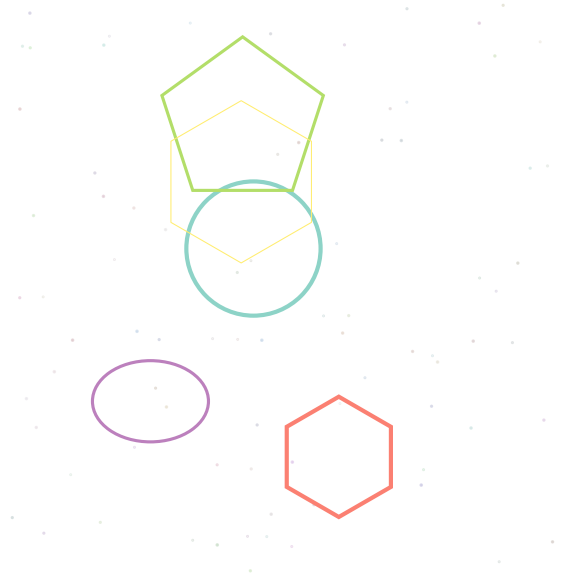[{"shape": "circle", "thickness": 2, "radius": 0.58, "center": [0.439, 0.569]}, {"shape": "hexagon", "thickness": 2, "radius": 0.52, "center": [0.587, 0.208]}, {"shape": "pentagon", "thickness": 1.5, "radius": 0.73, "center": [0.42, 0.788]}, {"shape": "oval", "thickness": 1.5, "radius": 0.5, "center": [0.261, 0.304]}, {"shape": "hexagon", "thickness": 0.5, "radius": 0.7, "center": [0.418, 0.684]}]